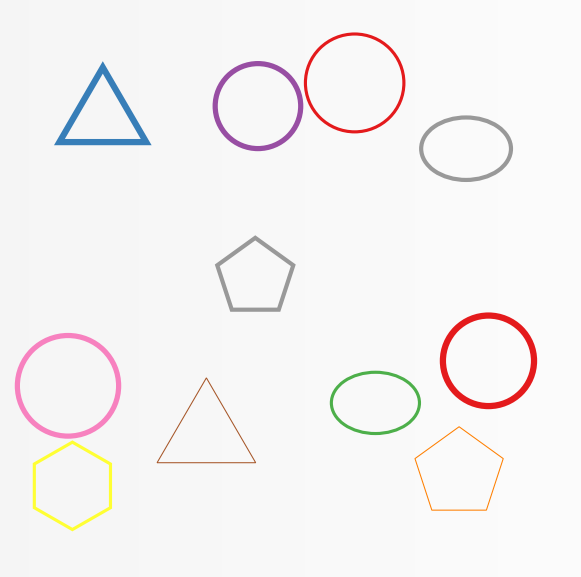[{"shape": "circle", "thickness": 1.5, "radius": 0.42, "center": [0.61, 0.856]}, {"shape": "circle", "thickness": 3, "radius": 0.39, "center": [0.84, 0.374]}, {"shape": "triangle", "thickness": 3, "radius": 0.43, "center": [0.177, 0.796]}, {"shape": "oval", "thickness": 1.5, "radius": 0.38, "center": [0.646, 0.301]}, {"shape": "circle", "thickness": 2.5, "radius": 0.37, "center": [0.444, 0.815]}, {"shape": "pentagon", "thickness": 0.5, "radius": 0.4, "center": [0.79, 0.18]}, {"shape": "hexagon", "thickness": 1.5, "radius": 0.38, "center": [0.125, 0.158]}, {"shape": "triangle", "thickness": 0.5, "radius": 0.49, "center": [0.355, 0.247]}, {"shape": "circle", "thickness": 2.5, "radius": 0.44, "center": [0.117, 0.331]}, {"shape": "oval", "thickness": 2, "radius": 0.39, "center": [0.802, 0.742]}, {"shape": "pentagon", "thickness": 2, "radius": 0.34, "center": [0.439, 0.518]}]